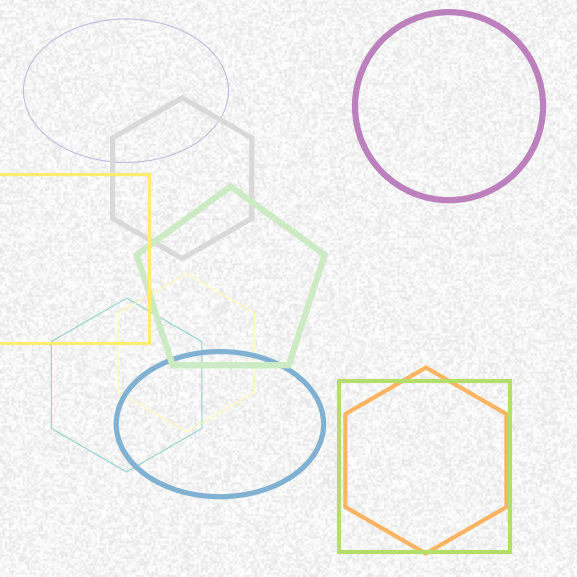[{"shape": "hexagon", "thickness": 0.5, "radius": 0.75, "center": [0.219, 0.332]}, {"shape": "hexagon", "thickness": 0.5, "radius": 0.68, "center": [0.323, 0.388]}, {"shape": "oval", "thickness": 0.5, "radius": 0.89, "center": [0.218, 0.842]}, {"shape": "oval", "thickness": 2.5, "radius": 0.9, "center": [0.381, 0.265]}, {"shape": "hexagon", "thickness": 2, "radius": 0.81, "center": [0.737, 0.202]}, {"shape": "square", "thickness": 2, "radius": 0.74, "center": [0.735, 0.191]}, {"shape": "hexagon", "thickness": 2.5, "radius": 0.7, "center": [0.316, 0.691]}, {"shape": "circle", "thickness": 3, "radius": 0.81, "center": [0.778, 0.815]}, {"shape": "pentagon", "thickness": 3, "radius": 0.86, "center": [0.399, 0.505]}, {"shape": "square", "thickness": 1.5, "radius": 0.73, "center": [0.111, 0.551]}]